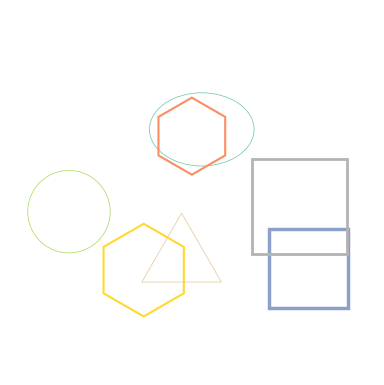[{"shape": "oval", "thickness": 0.5, "radius": 0.68, "center": [0.524, 0.664]}, {"shape": "hexagon", "thickness": 1.5, "radius": 0.5, "center": [0.498, 0.646]}, {"shape": "square", "thickness": 2.5, "radius": 0.51, "center": [0.801, 0.303]}, {"shape": "circle", "thickness": 0.5, "radius": 0.54, "center": [0.179, 0.45]}, {"shape": "hexagon", "thickness": 1.5, "radius": 0.6, "center": [0.373, 0.298]}, {"shape": "triangle", "thickness": 0.5, "radius": 0.6, "center": [0.472, 0.327]}, {"shape": "square", "thickness": 2, "radius": 0.62, "center": [0.778, 0.463]}]